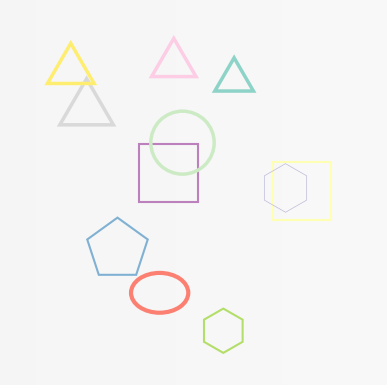[{"shape": "triangle", "thickness": 2.5, "radius": 0.29, "center": [0.604, 0.792]}, {"shape": "square", "thickness": 1.5, "radius": 0.37, "center": [0.779, 0.504]}, {"shape": "hexagon", "thickness": 0.5, "radius": 0.32, "center": [0.737, 0.512]}, {"shape": "oval", "thickness": 3, "radius": 0.37, "center": [0.412, 0.239]}, {"shape": "pentagon", "thickness": 1.5, "radius": 0.41, "center": [0.303, 0.353]}, {"shape": "hexagon", "thickness": 1.5, "radius": 0.29, "center": [0.576, 0.141]}, {"shape": "triangle", "thickness": 2.5, "radius": 0.33, "center": [0.449, 0.834]}, {"shape": "triangle", "thickness": 2.5, "radius": 0.4, "center": [0.223, 0.716]}, {"shape": "square", "thickness": 1.5, "radius": 0.38, "center": [0.434, 0.551]}, {"shape": "circle", "thickness": 2.5, "radius": 0.41, "center": [0.471, 0.629]}, {"shape": "triangle", "thickness": 2.5, "radius": 0.35, "center": [0.183, 0.818]}]